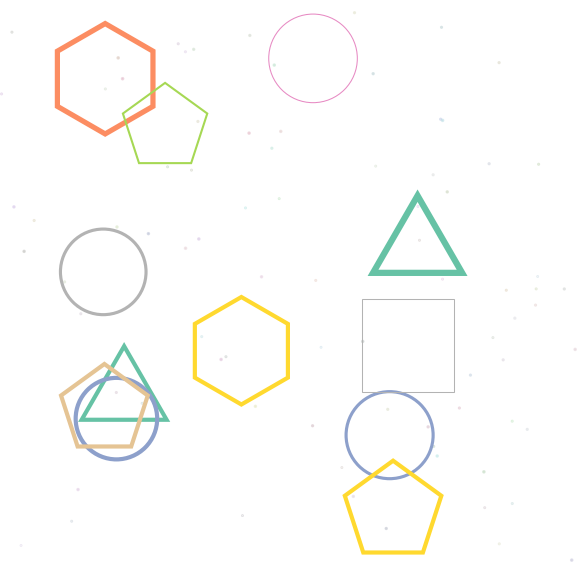[{"shape": "triangle", "thickness": 2, "radius": 0.42, "center": [0.215, 0.315]}, {"shape": "triangle", "thickness": 3, "radius": 0.45, "center": [0.723, 0.571]}, {"shape": "hexagon", "thickness": 2.5, "radius": 0.48, "center": [0.182, 0.863]}, {"shape": "circle", "thickness": 1.5, "radius": 0.38, "center": [0.675, 0.246]}, {"shape": "circle", "thickness": 2, "radius": 0.35, "center": [0.202, 0.274]}, {"shape": "circle", "thickness": 0.5, "radius": 0.38, "center": [0.542, 0.898]}, {"shape": "pentagon", "thickness": 1, "radius": 0.38, "center": [0.286, 0.779]}, {"shape": "pentagon", "thickness": 2, "radius": 0.44, "center": [0.681, 0.114]}, {"shape": "hexagon", "thickness": 2, "radius": 0.47, "center": [0.418, 0.392]}, {"shape": "pentagon", "thickness": 2, "radius": 0.39, "center": [0.181, 0.29]}, {"shape": "square", "thickness": 0.5, "radius": 0.4, "center": [0.707, 0.401]}, {"shape": "circle", "thickness": 1.5, "radius": 0.37, "center": [0.179, 0.528]}]